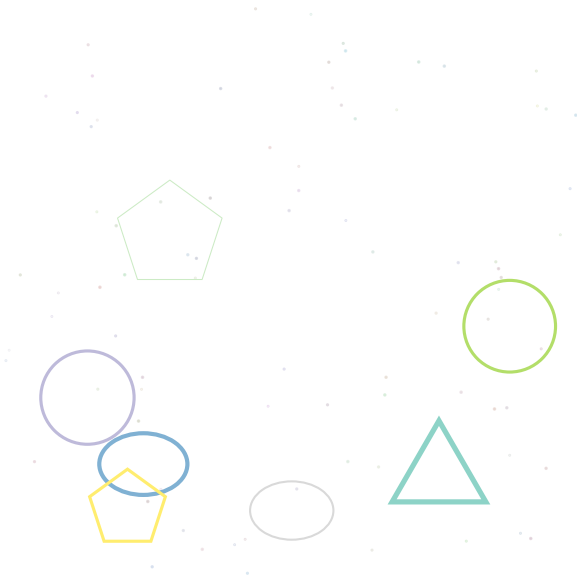[{"shape": "triangle", "thickness": 2.5, "radius": 0.47, "center": [0.76, 0.177]}, {"shape": "circle", "thickness": 1.5, "radius": 0.4, "center": [0.151, 0.311]}, {"shape": "oval", "thickness": 2, "radius": 0.38, "center": [0.248, 0.196]}, {"shape": "circle", "thickness": 1.5, "radius": 0.4, "center": [0.883, 0.434]}, {"shape": "oval", "thickness": 1, "radius": 0.36, "center": [0.505, 0.115]}, {"shape": "pentagon", "thickness": 0.5, "radius": 0.48, "center": [0.294, 0.592]}, {"shape": "pentagon", "thickness": 1.5, "radius": 0.34, "center": [0.221, 0.118]}]